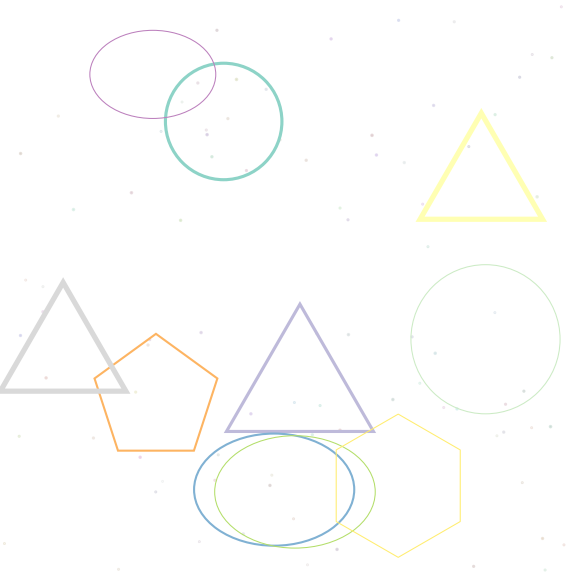[{"shape": "circle", "thickness": 1.5, "radius": 0.5, "center": [0.387, 0.789]}, {"shape": "triangle", "thickness": 2.5, "radius": 0.61, "center": [0.833, 0.681]}, {"shape": "triangle", "thickness": 1.5, "radius": 0.73, "center": [0.519, 0.325]}, {"shape": "oval", "thickness": 1, "radius": 0.69, "center": [0.475, 0.151]}, {"shape": "pentagon", "thickness": 1, "radius": 0.56, "center": [0.27, 0.309]}, {"shape": "oval", "thickness": 0.5, "radius": 0.7, "center": [0.511, 0.147]}, {"shape": "triangle", "thickness": 2.5, "radius": 0.63, "center": [0.109, 0.385]}, {"shape": "oval", "thickness": 0.5, "radius": 0.55, "center": [0.265, 0.87]}, {"shape": "circle", "thickness": 0.5, "radius": 0.65, "center": [0.841, 0.412]}, {"shape": "hexagon", "thickness": 0.5, "radius": 0.62, "center": [0.69, 0.158]}]